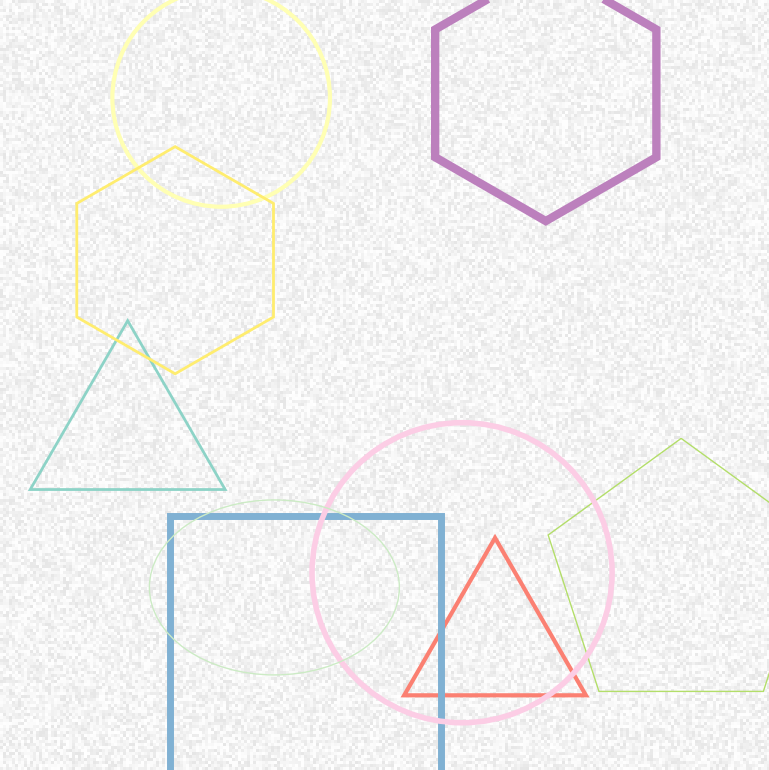[{"shape": "triangle", "thickness": 1, "radius": 0.73, "center": [0.166, 0.437]}, {"shape": "circle", "thickness": 1.5, "radius": 0.71, "center": [0.287, 0.873]}, {"shape": "triangle", "thickness": 1.5, "radius": 0.68, "center": [0.643, 0.165]}, {"shape": "square", "thickness": 2.5, "radius": 0.88, "center": [0.397, 0.155]}, {"shape": "pentagon", "thickness": 0.5, "radius": 0.91, "center": [0.885, 0.249]}, {"shape": "circle", "thickness": 2, "radius": 0.97, "center": [0.6, 0.256]}, {"shape": "hexagon", "thickness": 3, "radius": 0.83, "center": [0.709, 0.879]}, {"shape": "oval", "thickness": 0.5, "radius": 0.81, "center": [0.356, 0.237]}, {"shape": "hexagon", "thickness": 1, "radius": 0.74, "center": [0.227, 0.662]}]